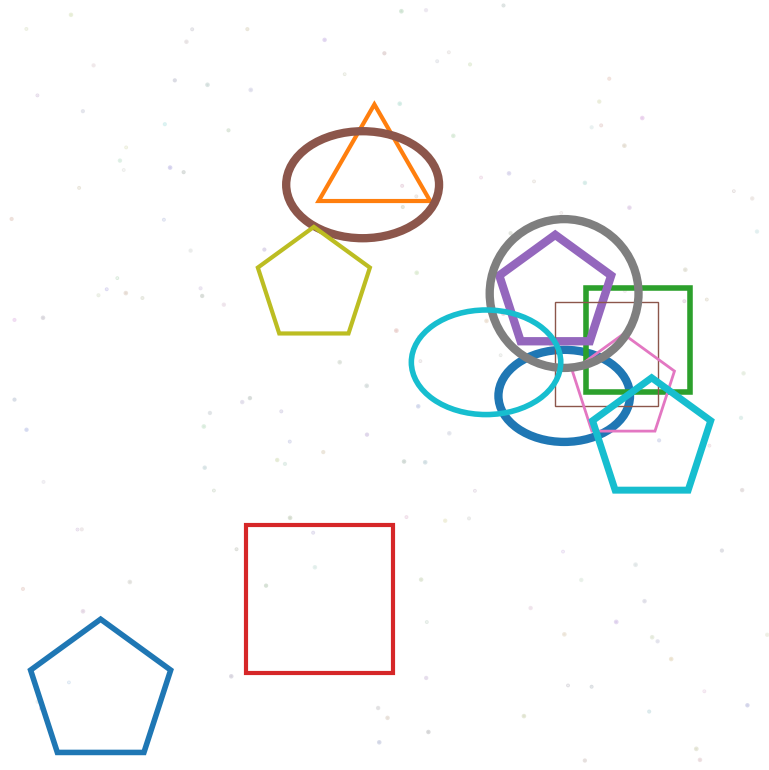[{"shape": "pentagon", "thickness": 2, "radius": 0.48, "center": [0.131, 0.1]}, {"shape": "oval", "thickness": 3, "radius": 0.43, "center": [0.733, 0.486]}, {"shape": "triangle", "thickness": 1.5, "radius": 0.42, "center": [0.486, 0.781]}, {"shape": "square", "thickness": 2, "radius": 0.34, "center": [0.829, 0.559]}, {"shape": "square", "thickness": 1.5, "radius": 0.48, "center": [0.415, 0.222]}, {"shape": "pentagon", "thickness": 3, "radius": 0.38, "center": [0.721, 0.619]}, {"shape": "square", "thickness": 0.5, "radius": 0.34, "center": [0.788, 0.54]}, {"shape": "oval", "thickness": 3, "radius": 0.5, "center": [0.471, 0.76]}, {"shape": "pentagon", "thickness": 1, "radius": 0.35, "center": [0.81, 0.497]}, {"shape": "circle", "thickness": 3, "radius": 0.48, "center": [0.733, 0.619]}, {"shape": "pentagon", "thickness": 1.5, "radius": 0.38, "center": [0.408, 0.629]}, {"shape": "pentagon", "thickness": 2.5, "radius": 0.4, "center": [0.846, 0.429]}, {"shape": "oval", "thickness": 2, "radius": 0.49, "center": [0.631, 0.53]}]